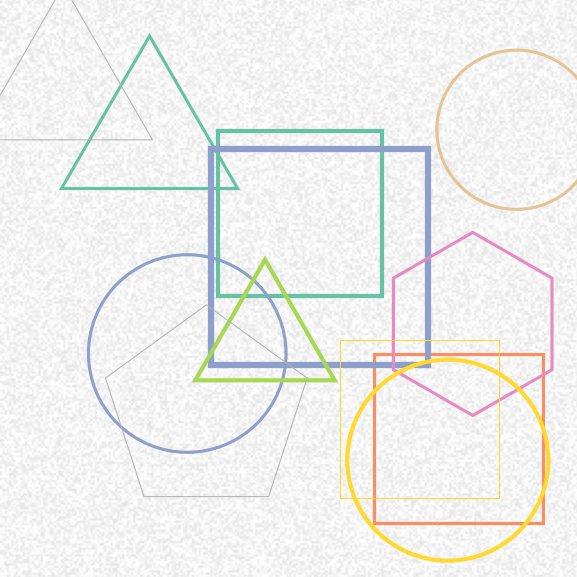[{"shape": "square", "thickness": 2, "radius": 0.71, "center": [0.52, 0.629]}, {"shape": "triangle", "thickness": 1.5, "radius": 0.88, "center": [0.259, 0.761]}, {"shape": "square", "thickness": 1.5, "radius": 0.73, "center": [0.795, 0.24]}, {"shape": "circle", "thickness": 1.5, "radius": 0.86, "center": [0.324, 0.387]}, {"shape": "square", "thickness": 3, "radius": 0.94, "center": [0.554, 0.554]}, {"shape": "hexagon", "thickness": 1.5, "radius": 0.79, "center": [0.819, 0.438]}, {"shape": "triangle", "thickness": 2, "radius": 0.7, "center": [0.459, 0.41]}, {"shape": "circle", "thickness": 2, "radius": 0.87, "center": [0.775, 0.202]}, {"shape": "square", "thickness": 0.5, "radius": 0.69, "center": [0.726, 0.274]}, {"shape": "circle", "thickness": 1.5, "radius": 0.69, "center": [0.894, 0.774]}, {"shape": "triangle", "thickness": 0.5, "radius": 0.89, "center": [0.11, 0.846]}, {"shape": "pentagon", "thickness": 0.5, "radius": 0.92, "center": [0.357, 0.288]}]